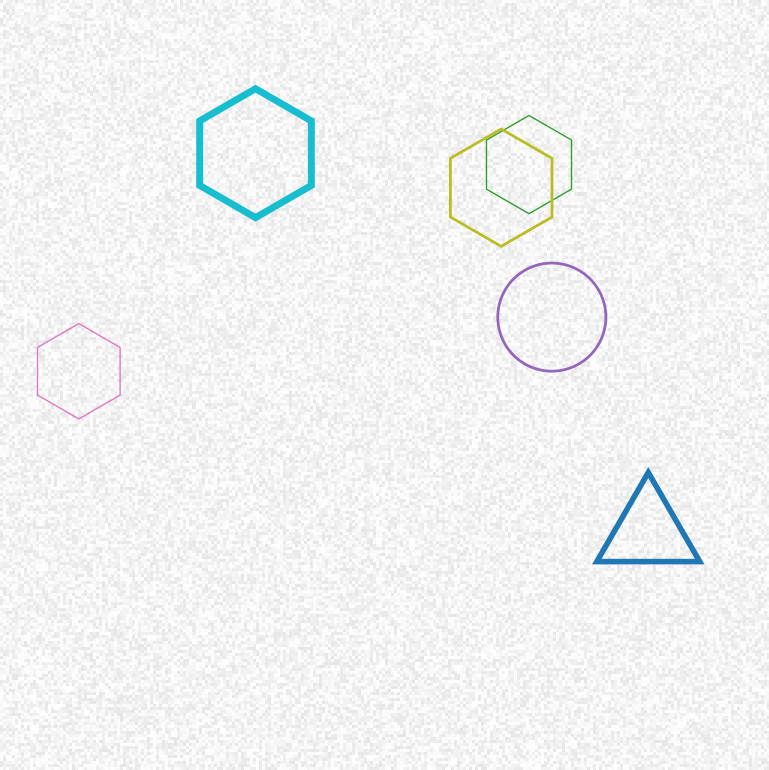[{"shape": "triangle", "thickness": 2, "radius": 0.39, "center": [0.842, 0.309]}, {"shape": "hexagon", "thickness": 0.5, "radius": 0.32, "center": [0.687, 0.786]}, {"shape": "circle", "thickness": 1, "radius": 0.35, "center": [0.717, 0.588]}, {"shape": "hexagon", "thickness": 0.5, "radius": 0.31, "center": [0.102, 0.518]}, {"shape": "hexagon", "thickness": 1, "radius": 0.38, "center": [0.651, 0.756]}, {"shape": "hexagon", "thickness": 2.5, "radius": 0.42, "center": [0.332, 0.801]}]